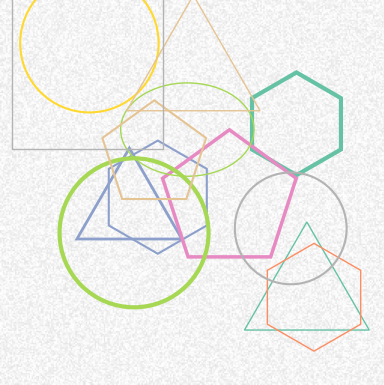[{"shape": "hexagon", "thickness": 3, "radius": 0.67, "center": [0.77, 0.678]}, {"shape": "triangle", "thickness": 1, "radius": 0.94, "center": [0.797, 0.236]}, {"shape": "hexagon", "thickness": 1, "radius": 0.7, "center": [0.816, 0.228]}, {"shape": "hexagon", "thickness": 1.5, "radius": 0.74, "center": [0.41, 0.488]}, {"shape": "triangle", "thickness": 2, "radius": 0.79, "center": [0.336, 0.458]}, {"shape": "pentagon", "thickness": 2.5, "radius": 0.91, "center": [0.596, 0.48]}, {"shape": "oval", "thickness": 1, "radius": 0.87, "center": [0.487, 0.663]}, {"shape": "circle", "thickness": 3, "radius": 0.97, "center": [0.348, 0.395]}, {"shape": "circle", "thickness": 1.5, "radius": 0.9, "center": [0.232, 0.888]}, {"shape": "triangle", "thickness": 1, "radius": 1.0, "center": [0.502, 0.812]}, {"shape": "pentagon", "thickness": 1.5, "radius": 0.71, "center": [0.401, 0.598]}, {"shape": "circle", "thickness": 1.5, "radius": 0.73, "center": [0.755, 0.407]}, {"shape": "square", "thickness": 1, "radius": 0.98, "center": [0.227, 0.809]}]